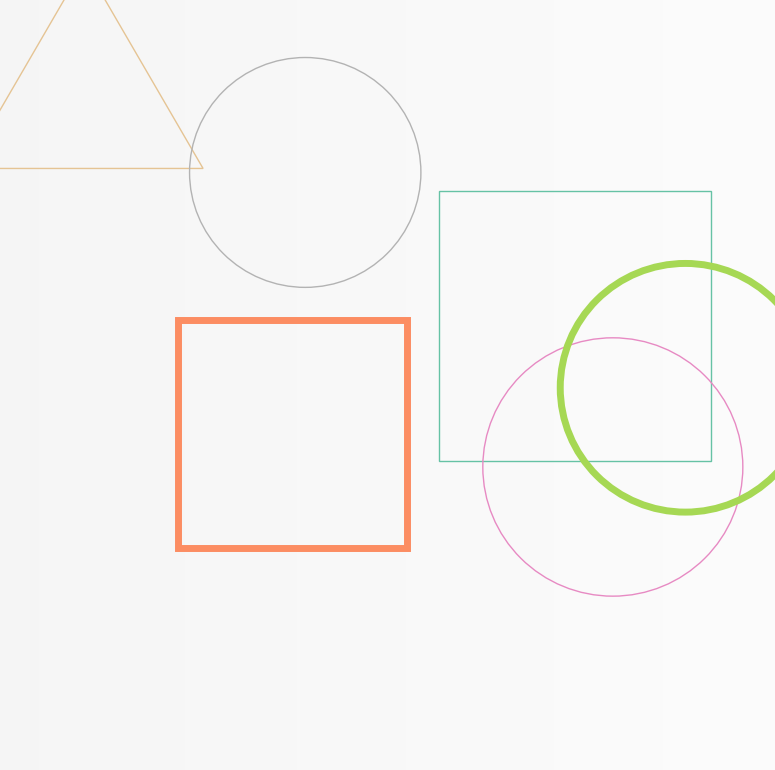[{"shape": "square", "thickness": 0.5, "radius": 0.88, "center": [0.742, 0.577]}, {"shape": "square", "thickness": 2.5, "radius": 0.74, "center": [0.378, 0.437]}, {"shape": "circle", "thickness": 0.5, "radius": 0.84, "center": [0.791, 0.394]}, {"shape": "circle", "thickness": 2.5, "radius": 0.81, "center": [0.884, 0.496]}, {"shape": "triangle", "thickness": 0.5, "radius": 0.88, "center": [0.109, 0.869]}, {"shape": "circle", "thickness": 0.5, "radius": 0.75, "center": [0.394, 0.776]}]